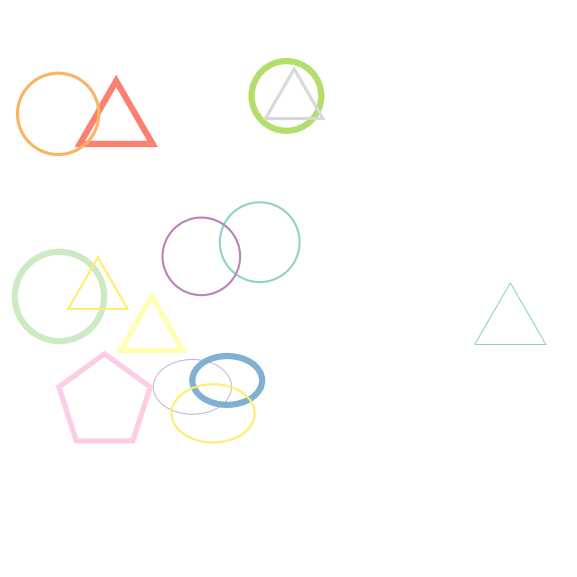[{"shape": "triangle", "thickness": 0.5, "radius": 0.36, "center": [0.884, 0.438]}, {"shape": "circle", "thickness": 1, "radius": 0.35, "center": [0.45, 0.58]}, {"shape": "triangle", "thickness": 2.5, "radius": 0.31, "center": [0.263, 0.424]}, {"shape": "oval", "thickness": 0.5, "radius": 0.34, "center": [0.333, 0.329]}, {"shape": "triangle", "thickness": 3, "radius": 0.36, "center": [0.201, 0.786]}, {"shape": "oval", "thickness": 3, "radius": 0.3, "center": [0.393, 0.34]}, {"shape": "circle", "thickness": 1.5, "radius": 0.35, "center": [0.101, 0.802]}, {"shape": "circle", "thickness": 3, "radius": 0.3, "center": [0.496, 0.833]}, {"shape": "pentagon", "thickness": 2.5, "radius": 0.42, "center": [0.181, 0.303]}, {"shape": "triangle", "thickness": 1.5, "radius": 0.29, "center": [0.509, 0.822]}, {"shape": "circle", "thickness": 1, "radius": 0.34, "center": [0.349, 0.555]}, {"shape": "circle", "thickness": 3, "radius": 0.39, "center": [0.103, 0.486]}, {"shape": "oval", "thickness": 1, "radius": 0.36, "center": [0.369, 0.283]}, {"shape": "triangle", "thickness": 1, "radius": 0.3, "center": [0.169, 0.494]}]